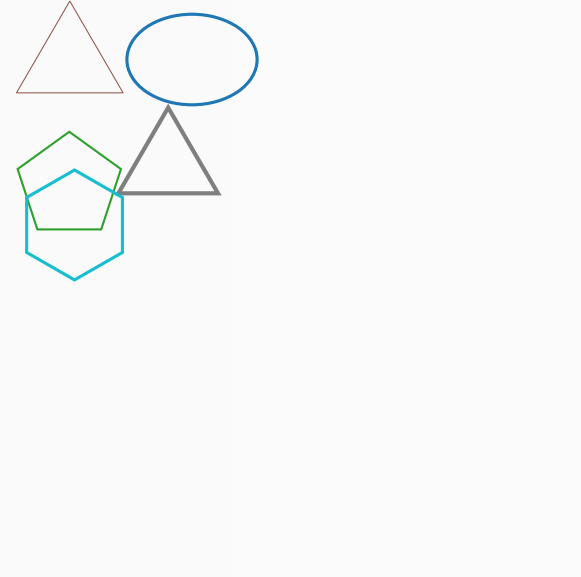[{"shape": "oval", "thickness": 1.5, "radius": 0.56, "center": [0.33, 0.896]}, {"shape": "pentagon", "thickness": 1, "radius": 0.47, "center": [0.119, 0.677]}, {"shape": "triangle", "thickness": 0.5, "radius": 0.53, "center": [0.12, 0.891]}, {"shape": "triangle", "thickness": 2, "radius": 0.49, "center": [0.289, 0.714]}, {"shape": "hexagon", "thickness": 1.5, "radius": 0.48, "center": [0.128, 0.61]}]